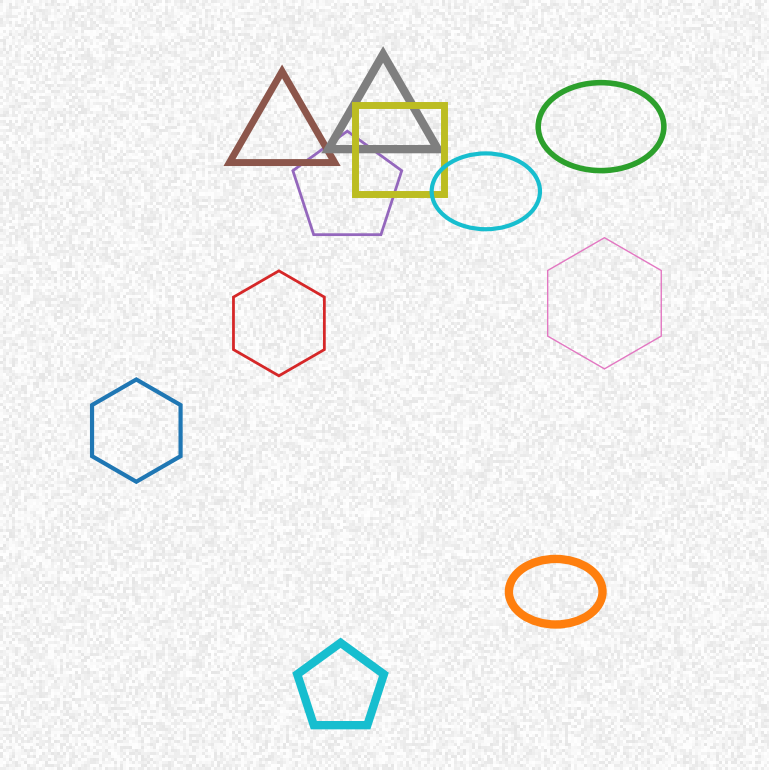[{"shape": "hexagon", "thickness": 1.5, "radius": 0.33, "center": [0.177, 0.441]}, {"shape": "oval", "thickness": 3, "radius": 0.3, "center": [0.722, 0.232]}, {"shape": "oval", "thickness": 2, "radius": 0.41, "center": [0.781, 0.836]}, {"shape": "hexagon", "thickness": 1, "radius": 0.34, "center": [0.362, 0.58]}, {"shape": "pentagon", "thickness": 1, "radius": 0.37, "center": [0.451, 0.755]}, {"shape": "triangle", "thickness": 2.5, "radius": 0.39, "center": [0.366, 0.828]}, {"shape": "hexagon", "thickness": 0.5, "radius": 0.43, "center": [0.785, 0.606]}, {"shape": "triangle", "thickness": 3, "radius": 0.41, "center": [0.498, 0.847]}, {"shape": "square", "thickness": 2.5, "radius": 0.29, "center": [0.518, 0.806]}, {"shape": "oval", "thickness": 1.5, "radius": 0.35, "center": [0.631, 0.752]}, {"shape": "pentagon", "thickness": 3, "radius": 0.3, "center": [0.442, 0.106]}]